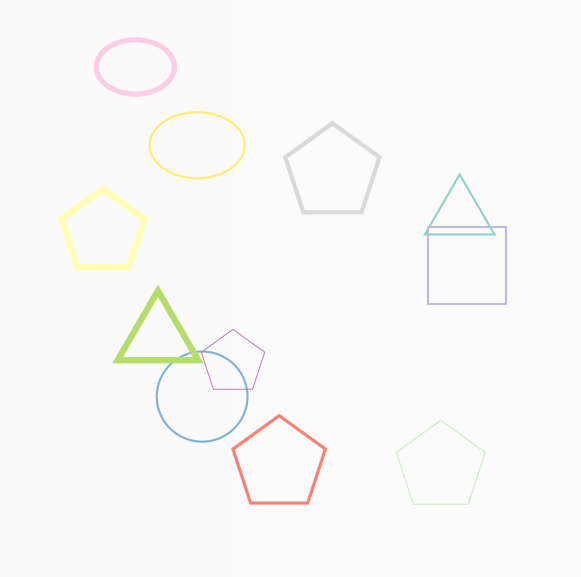[{"shape": "triangle", "thickness": 1, "radius": 0.35, "center": [0.791, 0.628]}, {"shape": "pentagon", "thickness": 3, "radius": 0.37, "center": [0.177, 0.597]}, {"shape": "square", "thickness": 1, "radius": 0.33, "center": [0.803, 0.539]}, {"shape": "pentagon", "thickness": 1.5, "radius": 0.42, "center": [0.48, 0.196]}, {"shape": "circle", "thickness": 1, "radius": 0.39, "center": [0.348, 0.312]}, {"shape": "triangle", "thickness": 3, "radius": 0.4, "center": [0.272, 0.415]}, {"shape": "oval", "thickness": 2.5, "radius": 0.34, "center": [0.233, 0.883]}, {"shape": "pentagon", "thickness": 2, "radius": 0.43, "center": [0.572, 0.7]}, {"shape": "pentagon", "thickness": 0.5, "radius": 0.29, "center": [0.401, 0.371]}, {"shape": "pentagon", "thickness": 0.5, "radius": 0.4, "center": [0.758, 0.191]}, {"shape": "oval", "thickness": 1, "radius": 0.41, "center": [0.339, 0.748]}]